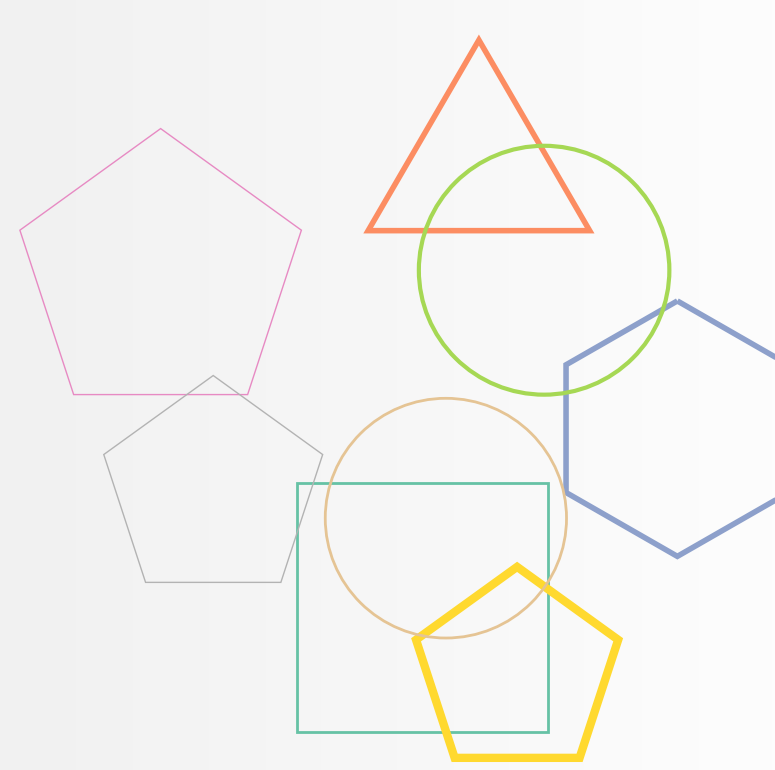[{"shape": "square", "thickness": 1, "radius": 0.81, "center": [0.545, 0.211]}, {"shape": "triangle", "thickness": 2, "radius": 0.83, "center": [0.618, 0.783]}, {"shape": "hexagon", "thickness": 2, "radius": 0.83, "center": [0.874, 0.443]}, {"shape": "pentagon", "thickness": 0.5, "radius": 0.95, "center": [0.207, 0.642]}, {"shape": "circle", "thickness": 1.5, "radius": 0.81, "center": [0.702, 0.649]}, {"shape": "pentagon", "thickness": 3, "radius": 0.69, "center": [0.667, 0.127]}, {"shape": "circle", "thickness": 1, "radius": 0.78, "center": [0.575, 0.327]}, {"shape": "pentagon", "thickness": 0.5, "radius": 0.74, "center": [0.275, 0.364]}]